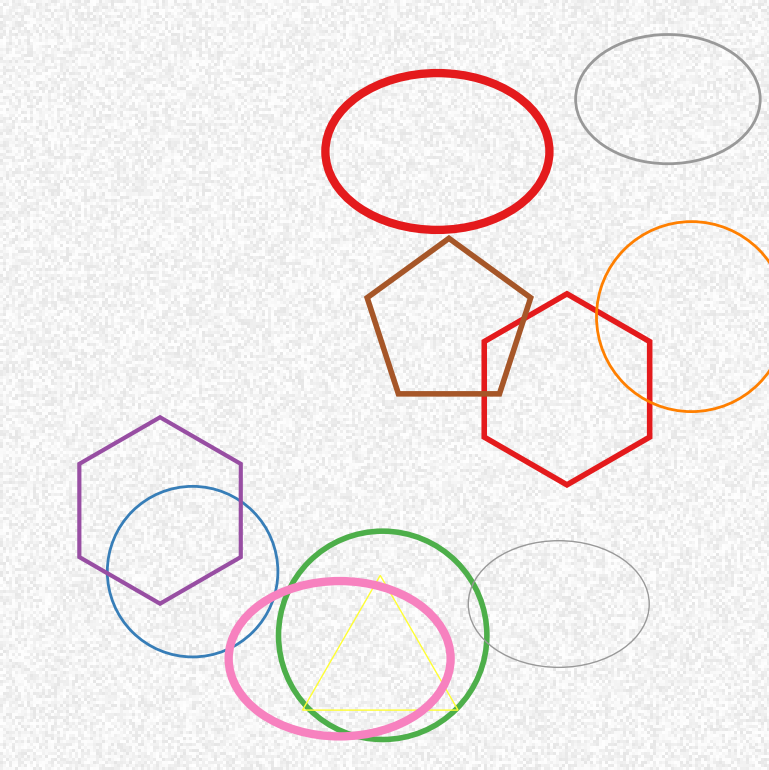[{"shape": "oval", "thickness": 3, "radius": 0.73, "center": [0.568, 0.803]}, {"shape": "hexagon", "thickness": 2, "radius": 0.62, "center": [0.736, 0.494]}, {"shape": "circle", "thickness": 1, "radius": 0.55, "center": [0.25, 0.258]}, {"shape": "circle", "thickness": 2, "radius": 0.68, "center": [0.497, 0.175]}, {"shape": "hexagon", "thickness": 1.5, "radius": 0.61, "center": [0.208, 0.337]}, {"shape": "circle", "thickness": 1, "radius": 0.62, "center": [0.898, 0.589]}, {"shape": "triangle", "thickness": 0.5, "radius": 0.58, "center": [0.494, 0.136]}, {"shape": "pentagon", "thickness": 2, "radius": 0.56, "center": [0.583, 0.579]}, {"shape": "oval", "thickness": 3, "radius": 0.72, "center": [0.441, 0.145]}, {"shape": "oval", "thickness": 0.5, "radius": 0.59, "center": [0.726, 0.216]}, {"shape": "oval", "thickness": 1, "radius": 0.6, "center": [0.867, 0.871]}]